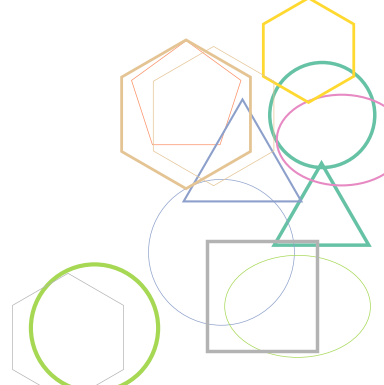[{"shape": "triangle", "thickness": 2.5, "radius": 0.71, "center": [0.835, 0.434]}, {"shape": "circle", "thickness": 2.5, "radius": 0.68, "center": [0.837, 0.701]}, {"shape": "pentagon", "thickness": 0.5, "radius": 0.75, "center": [0.484, 0.745]}, {"shape": "triangle", "thickness": 1.5, "radius": 0.88, "center": [0.63, 0.565]}, {"shape": "circle", "thickness": 0.5, "radius": 0.95, "center": [0.575, 0.345]}, {"shape": "oval", "thickness": 1.5, "radius": 0.84, "center": [0.887, 0.636]}, {"shape": "circle", "thickness": 3, "radius": 0.83, "center": [0.246, 0.148]}, {"shape": "oval", "thickness": 0.5, "radius": 0.95, "center": [0.773, 0.204]}, {"shape": "hexagon", "thickness": 2, "radius": 0.68, "center": [0.801, 0.87]}, {"shape": "hexagon", "thickness": 0.5, "radius": 0.9, "center": [0.555, 0.698]}, {"shape": "hexagon", "thickness": 2, "radius": 0.97, "center": [0.483, 0.703]}, {"shape": "square", "thickness": 2.5, "radius": 0.71, "center": [0.681, 0.232]}, {"shape": "hexagon", "thickness": 0.5, "radius": 0.83, "center": [0.177, 0.124]}]